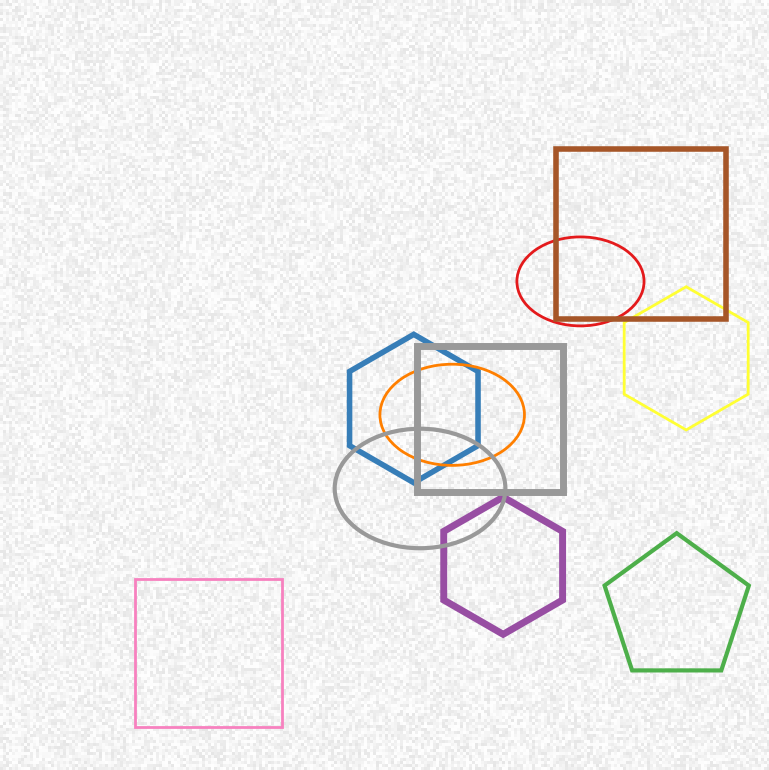[{"shape": "oval", "thickness": 1, "radius": 0.41, "center": [0.754, 0.635]}, {"shape": "hexagon", "thickness": 2, "radius": 0.48, "center": [0.537, 0.469]}, {"shape": "pentagon", "thickness": 1.5, "radius": 0.49, "center": [0.879, 0.209]}, {"shape": "hexagon", "thickness": 2.5, "radius": 0.45, "center": [0.653, 0.265]}, {"shape": "oval", "thickness": 1, "radius": 0.47, "center": [0.587, 0.461]}, {"shape": "hexagon", "thickness": 1, "radius": 0.46, "center": [0.891, 0.535]}, {"shape": "square", "thickness": 2, "radius": 0.55, "center": [0.833, 0.696]}, {"shape": "square", "thickness": 1, "radius": 0.48, "center": [0.271, 0.152]}, {"shape": "square", "thickness": 2.5, "radius": 0.48, "center": [0.636, 0.456]}, {"shape": "oval", "thickness": 1.5, "radius": 0.55, "center": [0.546, 0.366]}]